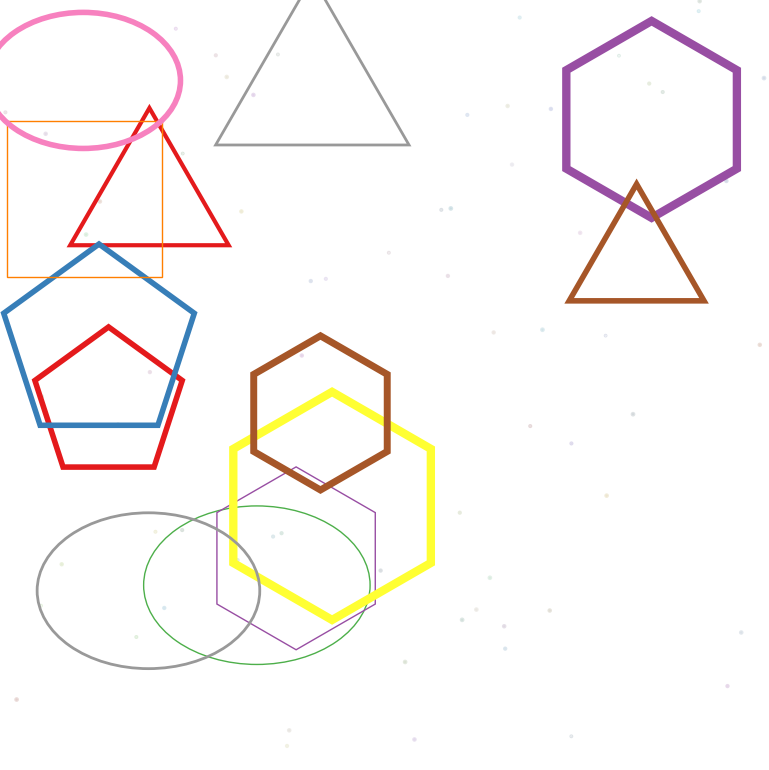[{"shape": "pentagon", "thickness": 2, "radius": 0.5, "center": [0.141, 0.475]}, {"shape": "triangle", "thickness": 1.5, "radius": 0.59, "center": [0.194, 0.741]}, {"shape": "pentagon", "thickness": 2, "radius": 0.65, "center": [0.129, 0.553]}, {"shape": "oval", "thickness": 0.5, "radius": 0.74, "center": [0.334, 0.24]}, {"shape": "hexagon", "thickness": 0.5, "radius": 0.59, "center": [0.385, 0.275]}, {"shape": "hexagon", "thickness": 3, "radius": 0.64, "center": [0.846, 0.845]}, {"shape": "square", "thickness": 0.5, "radius": 0.5, "center": [0.11, 0.742]}, {"shape": "hexagon", "thickness": 3, "radius": 0.74, "center": [0.431, 0.343]}, {"shape": "hexagon", "thickness": 2.5, "radius": 0.5, "center": [0.416, 0.464]}, {"shape": "triangle", "thickness": 2, "radius": 0.51, "center": [0.827, 0.66]}, {"shape": "oval", "thickness": 2, "radius": 0.63, "center": [0.108, 0.896]}, {"shape": "triangle", "thickness": 1, "radius": 0.73, "center": [0.406, 0.884]}, {"shape": "oval", "thickness": 1, "radius": 0.72, "center": [0.193, 0.233]}]